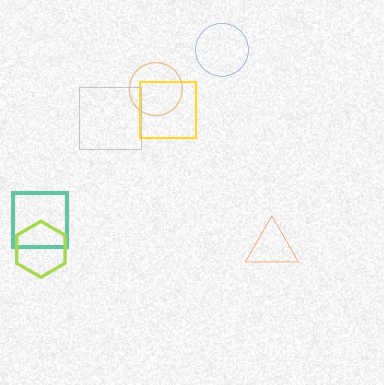[{"shape": "square", "thickness": 3, "radius": 0.35, "center": [0.103, 0.428]}, {"shape": "triangle", "thickness": 0.5, "radius": 0.4, "center": [0.706, 0.36]}, {"shape": "circle", "thickness": 0.5, "radius": 0.34, "center": [0.577, 0.871]}, {"shape": "hexagon", "thickness": 2.5, "radius": 0.36, "center": [0.106, 0.353]}, {"shape": "square", "thickness": 1.5, "radius": 0.36, "center": [0.436, 0.714]}, {"shape": "circle", "thickness": 1, "radius": 0.34, "center": [0.405, 0.768]}, {"shape": "square", "thickness": 0.5, "radius": 0.41, "center": [0.286, 0.694]}]